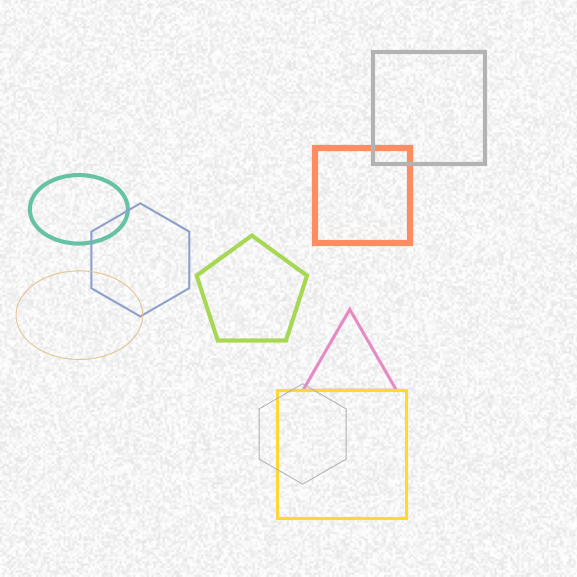[{"shape": "oval", "thickness": 2, "radius": 0.42, "center": [0.137, 0.637]}, {"shape": "square", "thickness": 3, "radius": 0.41, "center": [0.628, 0.661]}, {"shape": "hexagon", "thickness": 1, "radius": 0.49, "center": [0.243, 0.549]}, {"shape": "triangle", "thickness": 1.5, "radius": 0.47, "center": [0.606, 0.37]}, {"shape": "pentagon", "thickness": 2, "radius": 0.5, "center": [0.436, 0.491]}, {"shape": "square", "thickness": 1.5, "radius": 0.55, "center": [0.591, 0.213]}, {"shape": "oval", "thickness": 0.5, "radius": 0.55, "center": [0.137, 0.453]}, {"shape": "hexagon", "thickness": 0.5, "radius": 0.43, "center": [0.524, 0.248]}, {"shape": "square", "thickness": 2, "radius": 0.49, "center": [0.743, 0.812]}]